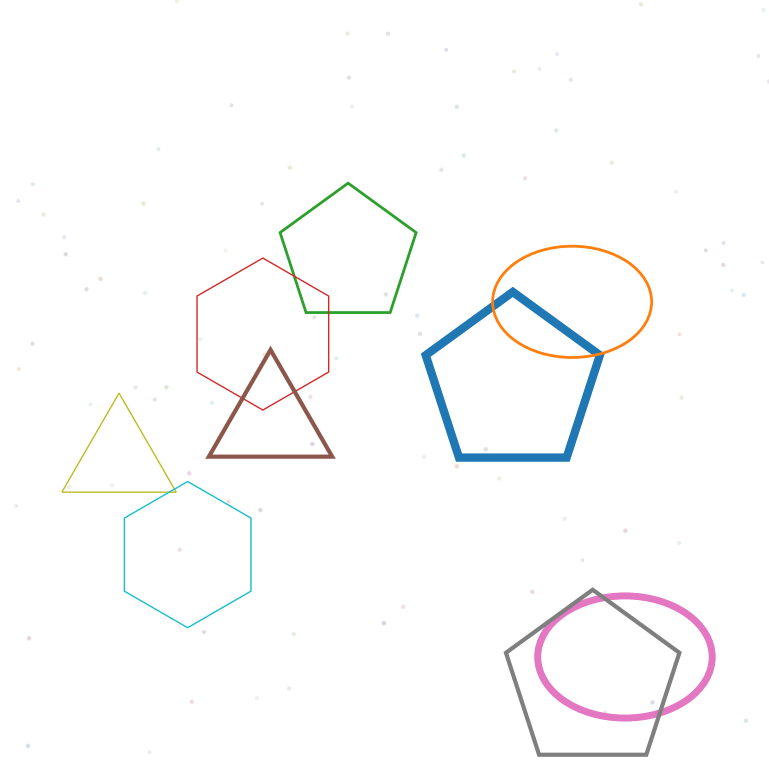[{"shape": "pentagon", "thickness": 3, "radius": 0.59, "center": [0.666, 0.502]}, {"shape": "oval", "thickness": 1, "radius": 0.52, "center": [0.743, 0.608]}, {"shape": "pentagon", "thickness": 1, "radius": 0.46, "center": [0.452, 0.669]}, {"shape": "hexagon", "thickness": 0.5, "radius": 0.49, "center": [0.341, 0.566]}, {"shape": "triangle", "thickness": 1.5, "radius": 0.46, "center": [0.351, 0.453]}, {"shape": "oval", "thickness": 2.5, "radius": 0.57, "center": [0.812, 0.147]}, {"shape": "pentagon", "thickness": 1.5, "radius": 0.59, "center": [0.77, 0.116]}, {"shape": "triangle", "thickness": 0.5, "radius": 0.43, "center": [0.155, 0.404]}, {"shape": "hexagon", "thickness": 0.5, "radius": 0.47, "center": [0.244, 0.28]}]